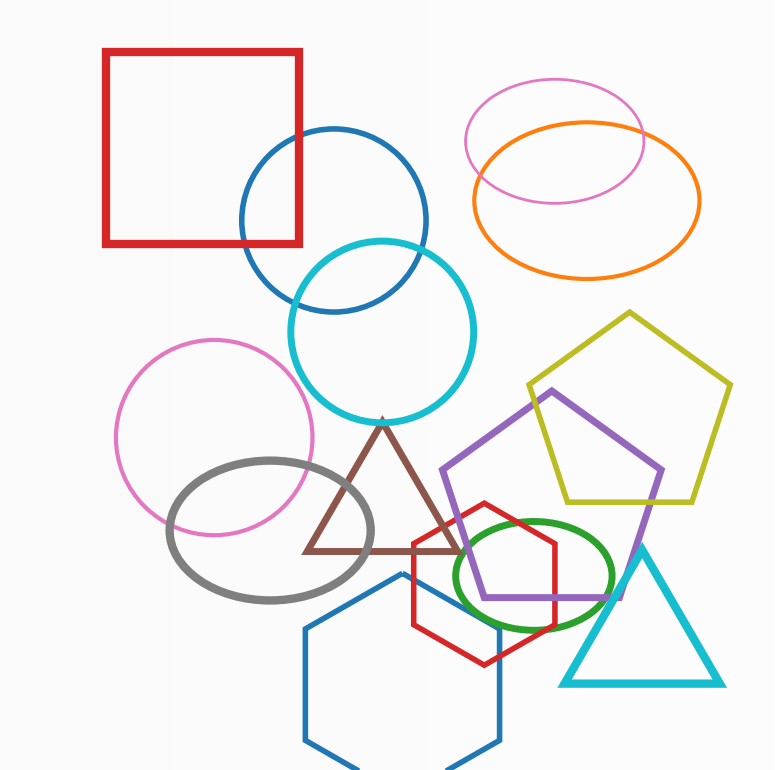[{"shape": "hexagon", "thickness": 2, "radius": 0.72, "center": [0.519, 0.111]}, {"shape": "circle", "thickness": 2, "radius": 0.59, "center": [0.431, 0.714]}, {"shape": "oval", "thickness": 1.5, "radius": 0.73, "center": [0.757, 0.739]}, {"shape": "oval", "thickness": 2.5, "radius": 0.5, "center": [0.689, 0.252]}, {"shape": "square", "thickness": 3, "radius": 0.62, "center": [0.261, 0.808]}, {"shape": "hexagon", "thickness": 2, "radius": 0.53, "center": [0.625, 0.241]}, {"shape": "pentagon", "thickness": 2.5, "radius": 0.74, "center": [0.712, 0.344]}, {"shape": "triangle", "thickness": 2.5, "radius": 0.56, "center": [0.493, 0.34]}, {"shape": "circle", "thickness": 1.5, "radius": 0.63, "center": [0.276, 0.432]}, {"shape": "oval", "thickness": 1, "radius": 0.58, "center": [0.716, 0.816]}, {"shape": "oval", "thickness": 3, "radius": 0.65, "center": [0.349, 0.311]}, {"shape": "pentagon", "thickness": 2, "radius": 0.68, "center": [0.813, 0.458]}, {"shape": "triangle", "thickness": 3, "radius": 0.58, "center": [0.829, 0.17]}, {"shape": "circle", "thickness": 2.5, "radius": 0.59, "center": [0.493, 0.569]}]